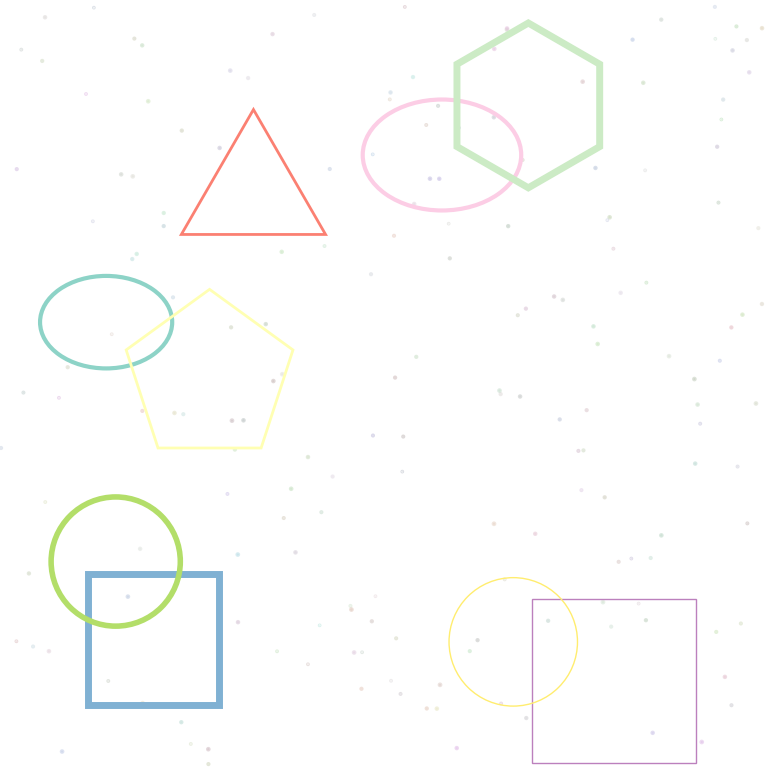[{"shape": "oval", "thickness": 1.5, "radius": 0.43, "center": [0.138, 0.582]}, {"shape": "pentagon", "thickness": 1, "radius": 0.57, "center": [0.272, 0.51]}, {"shape": "triangle", "thickness": 1, "radius": 0.54, "center": [0.329, 0.75]}, {"shape": "square", "thickness": 2.5, "radius": 0.43, "center": [0.199, 0.17]}, {"shape": "circle", "thickness": 2, "radius": 0.42, "center": [0.15, 0.271]}, {"shape": "oval", "thickness": 1.5, "radius": 0.51, "center": [0.574, 0.799]}, {"shape": "square", "thickness": 0.5, "radius": 0.53, "center": [0.798, 0.116]}, {"shape": "hexagon", "thickness": 2.5, "radius": 0.54, "center": [0.686, 0.863]}, {"shape": "circle", "thickness": 0.5, "radius": 0.42, "center": [0.667, 0.166]}]